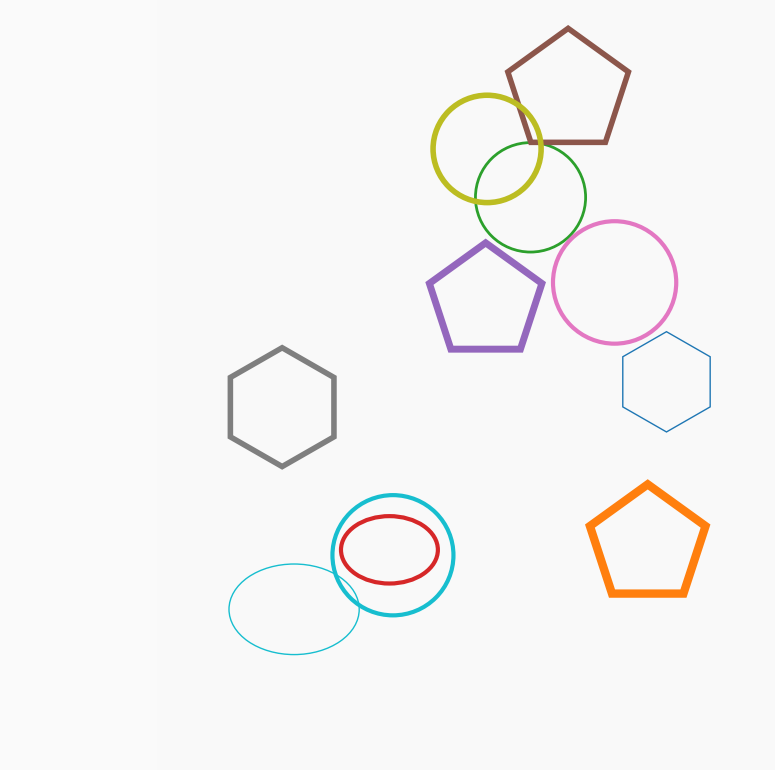[{"shape": "hexagon", "thickness": 0.5, "radius": 0.33, "center": [0.86, 0.504]}, {"shape": "pentagon", "thickness": 3, "radius": 0.39, "center": [0.836, 0.293]}, {"shape": "circle", "thickness": 1, "radius": 0.36, "center": [0.685, 0.744]}, {"shape": "oval", "thickness": 1.5, "radius": 0.31, "center": [0.502, 0.286]}, {"shape": "pentagon", "thickness": 2.5, "radius": 0.38, "center": [0.627, 0.608]}, {"shape": "pentagon", "thickness": 2, "radius": 0.41, "center": [0.733, 0.881]}, {"shape": "circle", "thickness": 1.5, "radius": 0.4, "center": [0.793, 0.633]}, {"shape": "hexagon", "thickness": 2, "radius": 0.39, "center": [0.364, 0.471]}, {"shape": "circle", "thickness": 2, "radius": 0.35, "center": [0.629, 0.807]}, {"shape": "oval", "thickness": 0.5, "radius": 0.42, "center": [0.379, 0.209]}, {"shape": "circle", "thickness": 1.5, "radius": 0.39, "center": [0.507, 0.279]}]